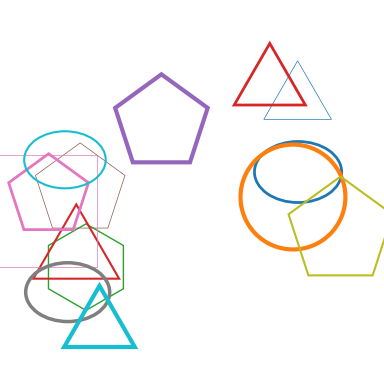[{"shape": "triangle", "thickness": 0.5, "radius": 0.51, "center": [0.773, 0.741]}, {"shape": "oval", "thickness": 2, "radius": 0.57, "center": [0.774, 0.553]}, {"shape": "circle", "thickness": 3, "radius": 0.68, "center": [0.761, 0.488]}, {"shape": "hexagon", "thickness": 1, "radius": 0.56, "center": [0.223, 0.306]}, {"shape": "triangle", "thickness": 1.5, "radius": 0.64, "center": [0.198, 0.34]}, {"shape": "triangle", "thickness": 2, "radius": 0.53, "center": [0.701, 0.781]}, {"shape": "pentagon", "thickness": 3, "radius": 0.63, "center": [0.419, 0.681]}, {"shape": "pentagon", "thickness": 0.5, "radius": 0.61, "center": [0.208, 0.507]}, {"shape": "pentagon", "thickness": 2, "radius": 0.54, "center": [0.126, 0.492]}, {"shape": "square", "thickness": 0.5, "radius": 0.73, "center": [0.106, 0.452]}, {"shape": "oval", "thickness": 2.5, "radius": 0.55, "center": [0.176, 0.241]}, {"shape": "pentagon", "thickness": 1.5, "radius": 0.71, "center": [0.884, 0.4]}, {"shape": "triangle", "thickness": 3, "radius": 0.53, "center": [0.258, 0.152]}, {"shape": "oval", "thickness": 1.5, "radius": 0.53, "center": [0.169, 0.585]}]